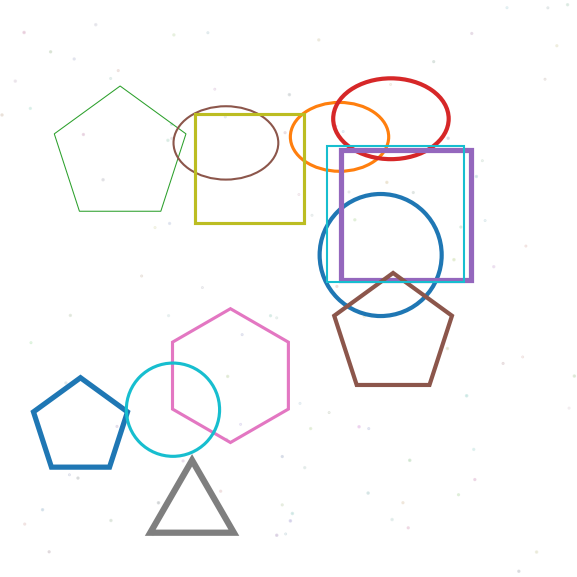[{"shape": "circle", "thickness": 2, "radius": 0.53, "center": [0.659, 0.558]}, {"shape": "pentagon", "thickness": 2.5, "radius": 0.43, "center": [0.139, 0.259]}, {"shape": "oval", "thickness": 1.5, "radius": 0.43, "center": [0.588, 0.762]}, {"shape": "pentagon", "thickness": 0.5, "radius": 0.6, "center": [0.208, 0.73]}, {"shape": "oval", "thickness": 2, "radius": 0.5, "center": [0.677, 0.794]}, {"shape": "square", "thickness": 2.5, "radius": 0.57, "center": [0.703, 0.627]}, {"shape": "oval", "thickness": 1, "radius": 0.45, "center": [0.391, 0.752]}, {"shape": "pentagon", "thickness": 2, "radius": 0.54, "center": [0.681, 0.419]}, {"shape": "hexagon", "thickness": 1.5, "radius": 0.58, "center": [0.399, 0.349]}, {"shape": "triangle", "thickness": 3, "radius": 0.42, "center": [0.333, 0.118]}, {"shape": "square", "thickness": 1.5, "radius": 0.47, "center": [0.432, 0.707]}, {"shape": "square", "thickness": 1, "radius": 0.59, "center": [0.685, 0.629]}, {"shape": "circle", "thickness": 1.5, "radius": 0.4, "center": [0.3, 0.29]}]